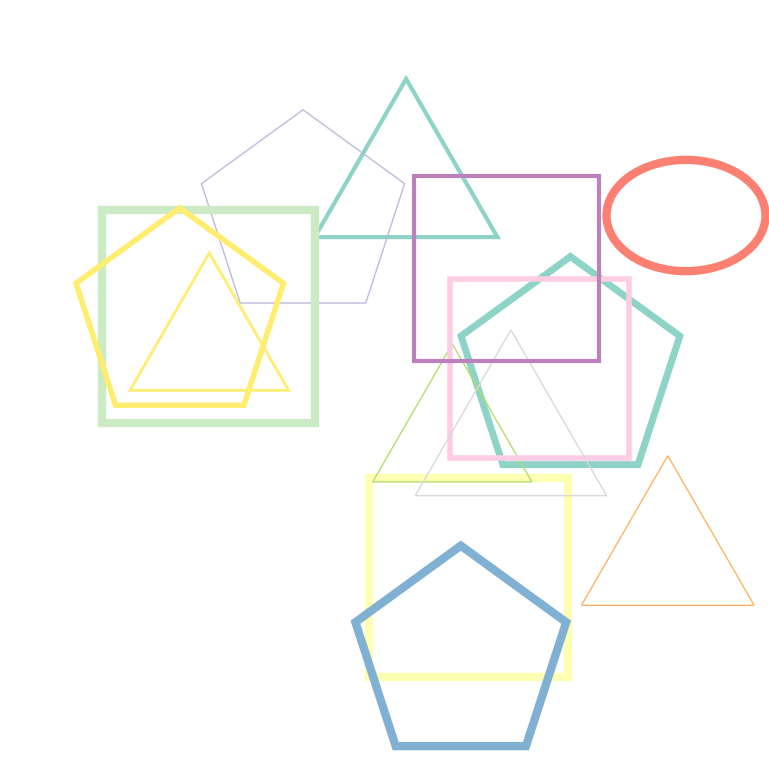[{"shape": "triangle", "thickness": 1.5, "radius": 0.68, "center": [0.527, 0.761]}, {"shape": "pentagon", "thickness": 2.5, "radius": 0.75, "center": [0.741, 0.517]}, {"shape": "square", "thickness": 3, "radius": 0.65, "center": [0.608, 0.25]}, {"shape": "pentagon", "thickness": 0.5, "radius": 0.69, "center": [0.394, 0.719]}, {"shape": "oval", "thickness": 3, "radius": 0.52, "center": [0.891, 0.72]}, {"shape": "pentagon", "thickness": 3, "radius": 0.72, "center": [0.598, 0.147]}, {"shape": "triangle", "thickness": 0.5, "radius": 0.65, "center": [0.867, 0.279]}, {"shape": "triangle", "thickness": 0.5, "radius": 0.6, "center": [0.587, 0.434]}, {"shape": "square", "thickness": 2, "radius": 0.58, "center": [0.7, 0.521]}, {"shape": "triangle", "thickness": 0.5, "radius": 0.72, "center": [0.664, 0.428]}, {"shape": "square", "thickness": 1.5, "radius": 0.6, "center": [0.657, 0.651]}, {"shape": "square", "thickness": 3, "radius": 0.69, "center": [0.271, 0.589]}, {"shape": "triangle", "thickness": 1, "radius": 0.59, "center": [0.272, 0.553]}, {"shape": "pentagon", "thickness": 2, "radius": 0.71, "center": [0.233, 0.588]}]